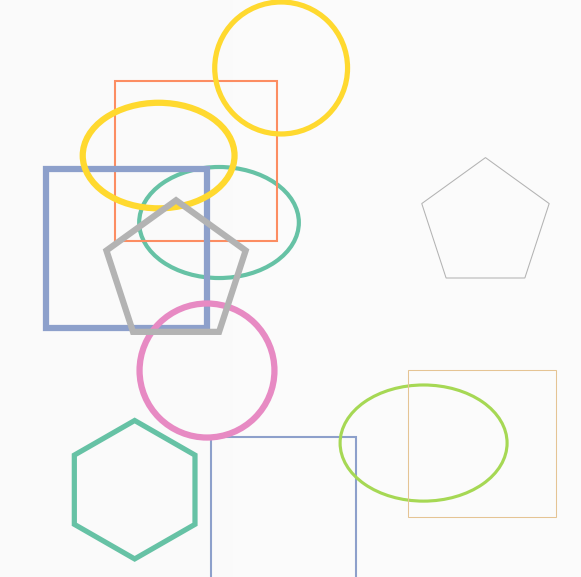[{"shape": "hexagon", "thickness": 2.5, "radius": 0.6, "center": [0.232, 0.151]}, {"shape": "oval", "thickness": 2, "radius": 0.69, "center": [0.377, 0.614]}, {"shape": "square", "thickness": 1, "radius": 0.69, "center": [0.337, 0.72]}, {"shape": "square", "thickness": 3, "radius": 0.69, "center": [0.218, 0.569]}, {"shape": "square", "thickness": 1, "radius": 0.62, "center": [0.487, 0.118]}, {"shape": "circle", "thickness": 3, "radius": 0.58, "center": [0.356, 0.358]}, {"shape": "oval", "thickness": 1.5, "radius": 0.72, "center": [0.729, 0.232]}, {"shape": "oval", "thickness": 3, "radius": 0.65, "center": [0.273, 0.73]}, {"shape": "circle", "thickness": 2.5, "radius": 0.57, "center": [0.484, 0.881]}, {"shape": "square", "thickness": 0.5, "radius": 0.64, "center": [0.83, 0.231]}, {"shape": "pentagon", "thickness": 0.5, "radius": 0.58, "center": [0.835, 0.611]}, {"shape": "pentagon", "thickness": 3, "radius": 0.63, "center": [0.303, 0.526]}]